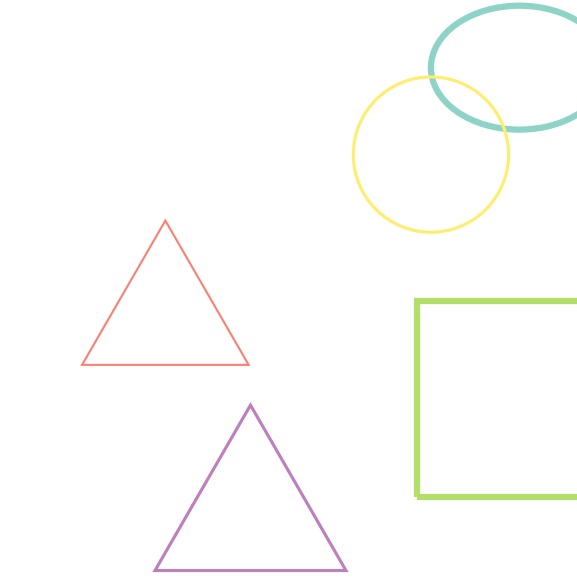[{"shape": "oval", "thickness": 3, "radius": 0.77, "center": [0.899, 0.882]}, {"shape": "triangle", "thickness": 1, "radius": 0.83, "center": [0.286, 0.451]}, {"shape": "square", "thickness": 3, "radius": 0.85, "center": [0.891, 0.308]}, {"shape": "triangle", "thickness": 1.5, "radius": 0.95, "center": [0.434, 0.107]}, {"shape": "circle", "thickness": 1.5, "radius": 0.67, "center": [0.746, 0.731]}]